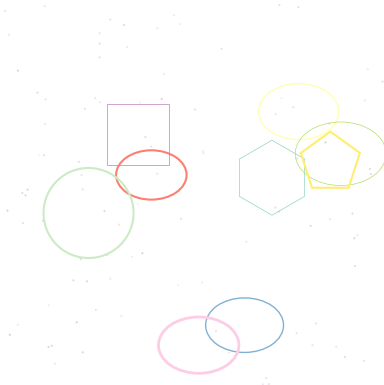[{"shape": "hexagon", "thickness": 0.5, "radius": 0.49, "center": [0.706, 0.538]}, {"shape": "oval", "thickness": 1, "radius": 0.52, "center": [0.776, 0.71]}, {"shape": "oval", "thickness": 1.5, "radius": 0.46, "center": [0.393, 0.546]}, {"shape": "oval", "thickness": 1, "radius": 0.51, "center": [0.635, 0.155]}, {"shape": "oval", "thickness": 0.5, "radius": 0.59, "center": [0.885, 0.601]}, {"shape": "oval", "thickness": 2, "radius": 0.52, "center": [0.516, 0.104]}, {"shape": "square", "thickness": 0.5, "radius": 0.4, "center": [0.358, 0.651]}, {"shape": "circle", "thickness": 1.5, "radius": 0.58, "center": [0.23, 0.447]}, {"shape": "pentagon", "thickness": 1.5, "radius": 0.4, "center": [0.858, 0.578]}]